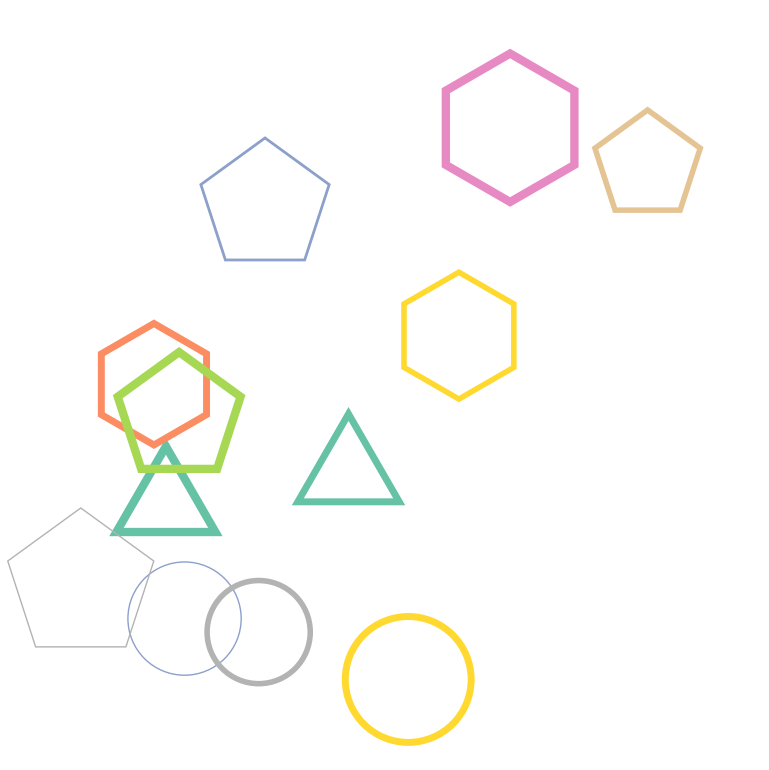[{"shape": "triangle", "thickness": 3, "radius": 0.37, "center": [0.215, 0.346]}, {"shape": "triangle", "thickness": 2.5, "radius": 0.38, "center": [0.453, 0.386]}, {"shape": "hexagon", "thickness": 2.5, "radius": 0.39, "center": [0.2, 0.501]}, {"shape": "circle", "thickness": 0.5, "radius": 0.37, "center": [0.24, 0.197]}, {"shape": "pentagon", "thickness": 1, "radius": 0.44, "center": [0.344, 0.733]}, {"shape": "hexagon", "thickness": 3, "radius": 0.48, "center": [0.662, 0.834]}, {"shape": "pentagon", "thickness": 3, "radius": 0.42, "center": [0.233, 0.459]}, {"shape": "hexagon", "thickness": 2, "radius": 0.41, "center": [0.596, 0.564]}, {"shape": "circle", "thickness": 2.5, "radius": 0.41, "center": [0.53, 0.118]}, {"shape": "pentagon", "thickness": 2, "radius": 0.36, "center": [0.841, 0.785]}, {"shape": "pentagon", "thickness": 0.5, "radius": 0.5, "center": [0.105, 0.241]}, {"shape": "circle", "thickness": 2, "radius": 0.33, "center": [0.336, 0.179]}]